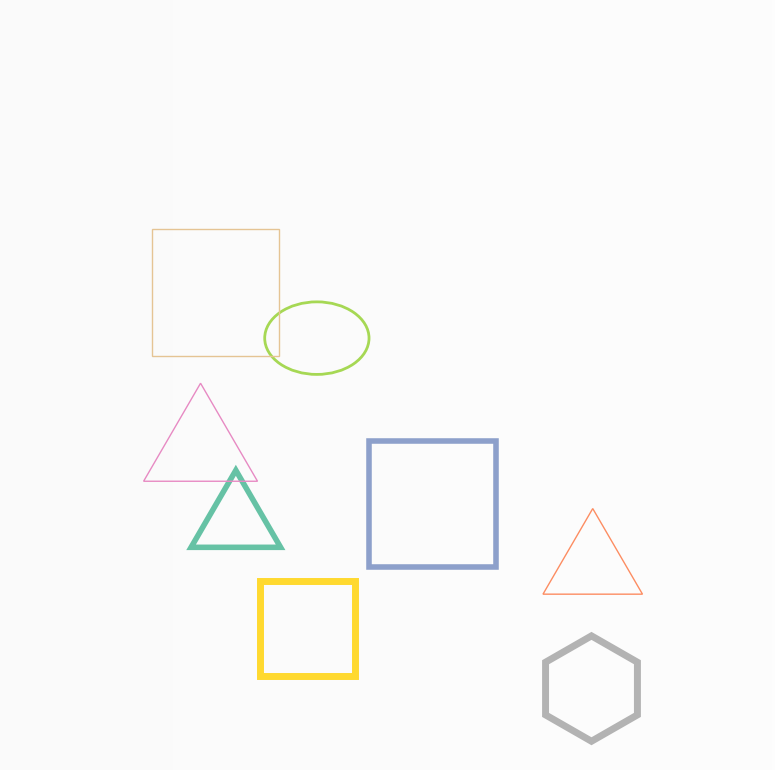[{"shape": "triangle", "thickness": 2, "radius": 0.33, "center": [0.304, 0.323]}, {"shape": "triangle", "thickness": 0.5, "radius": 0.37, "center": [0.765, 0.265]}, {"shape": "square", "thickness": 2, "radius": 0.41, "center": [0.558, 0.345]}, {"shape": "triangle", "thickness": 0.5, "radius": 0.42, "center": [0.259, 0.417]}, {"shape": "oval", "thickness": 1, "radius": 0.34, "center": [0.409, 0.561]}, {"shape": "square", "thickness": 2.5, "radius": 0.31, "center": [0.397, 0.184]}, {"shape": "square", "thickness": 0.5, "radius": 0.41, "center": [0.278, 0.62]}, {"shape": "hexagon", "thickness": 2.5, "radius": 0.34, "center": [0.763, 0.106]}]